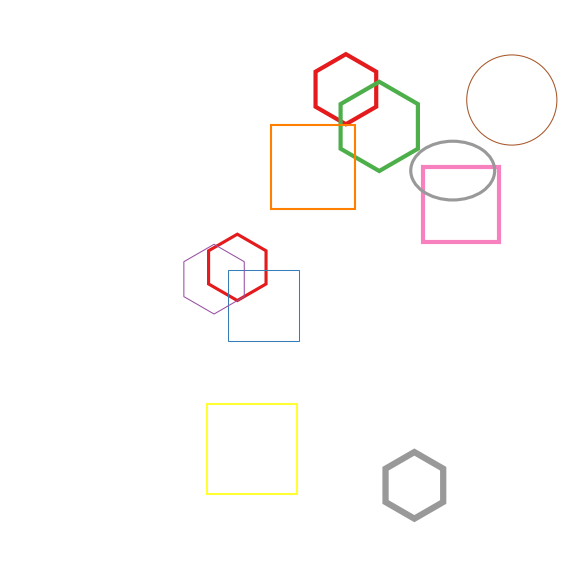[{"shape": "hexagon", "thickness": 1.5, "radius": 0.29, "center": [0.411, 0.536]}, {"shape": "hexagon", "thickness": 2, "radius": 0.3, "center": [0.599, 0.845]}, {"shape": "square", "thickness": 0.5, "radius": 0.31, "center": [0.456, 0.47]}, {"shape": "hexagon", "thickness": 2, "radius": 0.39, "center": [0.657, 0.78]}, {"shape": "hexagon", "thickness": 0.5, "radius": 0.3, "center": [0.371, 0.516]}, {"shape": "square", "thickness": 1, "radius": 0.36, "center": [0.542, 0.71]}, {"shape": "square", "thickness": 1, "radius": 0.39, "center": [0.436, 0.222]}, {"shape": "circle", "thickness": 0.5, "radius": 0.39, "center": [0.886, 0.826]}, {"shape": "square", "thickness": 2, "radius": 0.33, "center": [0.798, 0.645]}, {"shape": "oval", "thickness": 1.5, "radius": 0.36, "center": [0.784, 0.704]}, {"shape": "hexagon", "thickness": 3, "radius": 0.29, "center": [0.718, 0.159]}]